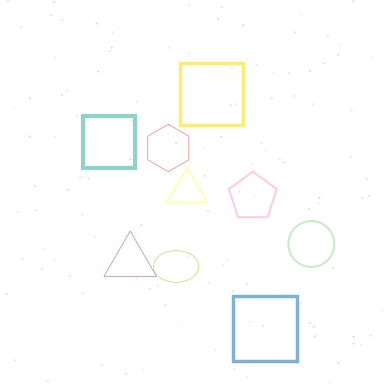[{"shape": "square", "thickness": 3, "radius": 0.34, "center": [0.284, 0.631]}, {"shape": "triangle", "thickness": 1.5, "radius": 0.3, "center": [0.486, 0.504]}, {"shape": "hexagon", "thickness": 0.5, "radius": 0.31, "center": [0.437, 0.616]}, {"shape": "square", "thickness": 2.5, "radius": 0.42, "center": [0.688, 0.147]}, {"shape": "oval", "thickness": 0.5, "radius": 0.29, "center": [0.458, 0.308]}, {"shape": "pentagon", "thickness": 1.5, "radius": 0.33, "center": [0.657, 0.489]}, {"shape": "triangle", "thickness": 0.5, "radius": 0.39, "center": [0.338, 0.321]}, {"shape": "circle", "thickness": 1.5, "radius": 0.3, "center": [0.809, 0.366]}, {"shape": "square", "thickness": 2.5, "radius": 0.41, "center": [0.549, 0.756]}]